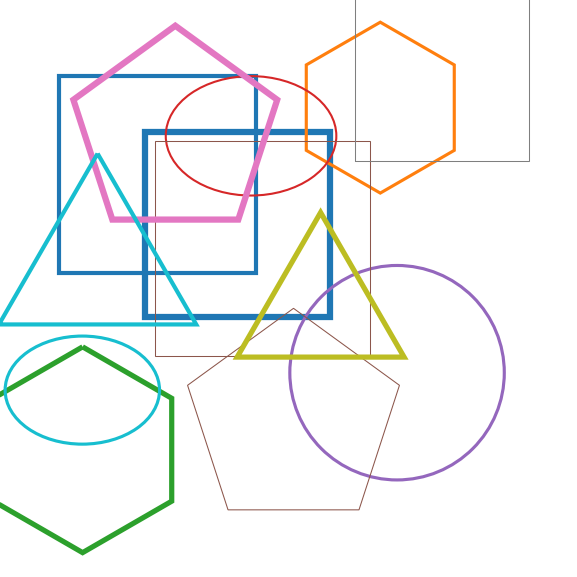[{"shape": "square", "thickness": 2, "radius": 0.85, "center": [0.273, 0.697]}, {"shape": "square", "thickness": 3, "radius": 0.8, "center": [0.411, 0.611]}, {"shape": "hexagon", "thickness": 1.5, "radius": 0.74, "center": [0.658, 0.813]}, {"shape": "hexagon", "thickness": 2.5, "radius": 0.89, "center": [0.143, 0.22]}, {"shape": "oval", "thickness": 1, "radius": 0.74, "center": [0.435, 0.764]}, {"shape": "circle", "thickness": 1.5, "radius": 0.93, "center": [0.688, 0.354]}, {"shape": "square", "thickness": 0.5, "radius": 0.93, "center": [0.455, 0.569]}, {"shape": "pentagon", "thickness": 0.5, "radius": 0.96, "center": [0.508, 0.272]}, {"shape": "pentagon", "thickness": 3, "radius": 0.93, "center": [0.304, 0.769]}, {"shape": "square", "thickness": 0.5, "radius": 0.76, "center": [0.766, 0.872]}, {"shape": "triangle", "thickness": 2.5, "radius": 0.83, "center": [0.555, 0.464]}, {"shape": "triangle", "thickness": 2, "radius": 0.99, "center": [0.169, 0.536]}, {"shape": "oval", "thickness": 1.5, "radius": 0.67, "center": [0.143, 0.324]}]